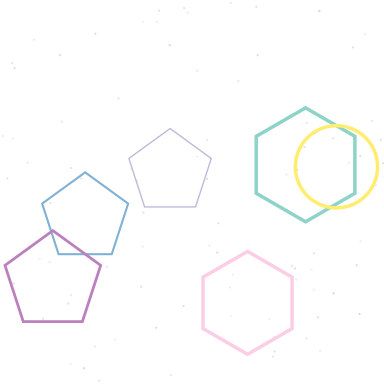[{"shape": "hexagon", "thickness": 2.5, "radius": 0.74, "center": [0.794, 0.572]}, {"shape": "pentagon", "thickness": 1, "radius": 0.56, "center": [0.442, 0.554]}, {"shape": "pentagon", "thickness": 1.5, "radius": 0.59, "center": [0.221, 0.435]}, {"shape": "hexagon", "thickness": 2.5, "radius": 0.67, "center": [0.643, 0.213]}, {"shape": "pentagon", "thickness": 2, "radius": 0.65, "center": [0.137, 0.27]}, {"shape": "circle", "thickness": 2.5, "radius": 0.53, "center": [0.874, 0.567]}]